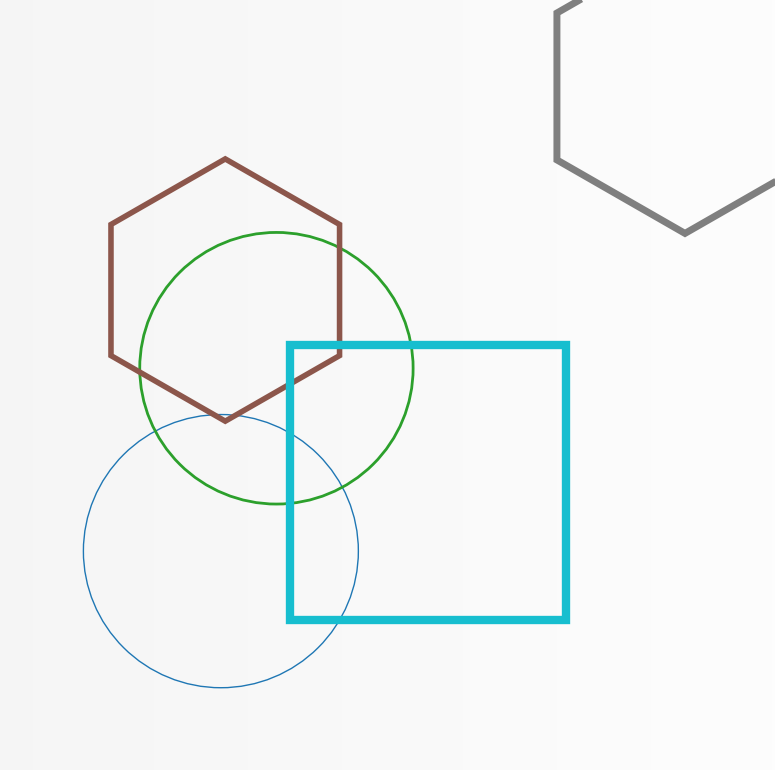[{"shape": "circle", "thickness": 0.5, "radius": 0.89, "center": [0.285, 0.284]}, {"shape": "circle", "thickness": 1, "radius": 0.88, "center": [0.357, 0.522]}, {"shape": "hexagon", "thickness": 2, "radius": 0.85, "center": [0.291, 0.623]}, {"shape": "hexagon", "thickness": 2.5, "radius": 0.95, "center": [0.884, 0.888]}, {"shape": "square", "thickness": 3, "radius": 0.89, "center": [0.552, 0.373]}]